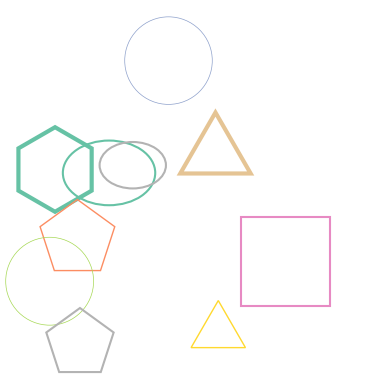[{"shape": "hexagon", "thickness": 3, "radius": 0.55, "center": [0.143, 0.56]}, {"shape": "oval", "thickness": 1.5, "radius": 0.6, "center": [0.283, 0.551]}, {"shape": "pentagon", "thickness": 1, "radius": 0.51, "center": [0.201, 0.38]}, {"shape": "circle", "thickness": 0.5, "radius": 0.57, "center": [0.438, 0.843]}, {"shape": "square", "thickness": 1.5, "radius": 0.58, "center": [0.742, 0.322]}, {"shape": "circle", "thickness": 0.5, "radius": 0.57, "center": [0.129, 0.27]}, {"shape": "triangle", "thickness": 1, "radius": 0.41, "center": [0.567, 0.138]}, {"shape": "triangle", "thickness": 3, "radius": 0.53, "center": [0.56, 0.602]}, {"shape": "oval", "thickness": 1.5, "radius": 0.43, "center": [0.345, 0.571]}, {"shape": "pentagon", "thickness": 1.5, "radius": 0.46, "center": [0.208, 0.108]}]